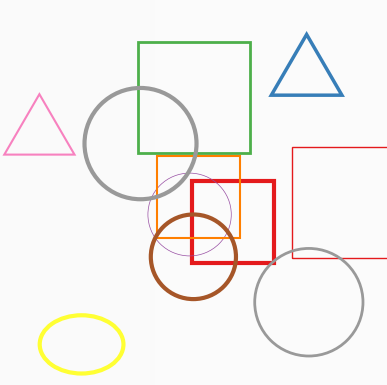[{"shape": "square", "thickness": 3, "radius": 0.53, "center": [0.602, 0.423]}, {"shape": "square", "thickness": 1, "radius": 0.72, "center": [0.897, 0.474]}, {"shape": "triangle", "thickness": 2.5, "radius": 0.53, "center": [0.791, 0.805]}, {"shape": "square", "thickness": 2, "radius": 0.72, "center": [0.501, 0.748]}, {"shape": "circle", "thickness": 0.5, "radius": 0.54, "center": [0.489, 0.443]}, {"shape": "square", "thickness": 1.5, "radius": 0.53, "center": [0.513, 0.488]}, {"shape": "oval", "thickness": 3, "radius": 0.54, "center": [0.211, 0.105]}, {"shape": "circle", "thickness": 3, "radius": 0.55, "center": [0.499, 0.333]}, {"shape": "triangle", "thickness": 1.5, "radius": 0.52, "center": [0.102, 0.651]}, {"shape": "circle", "thickness": 3, "radius": 0.72, "center": [0.363, 0.627]}, {"shape": "circle", "thickness": 2, "radius": 0.7, "center": [0.797, 0.215]}]